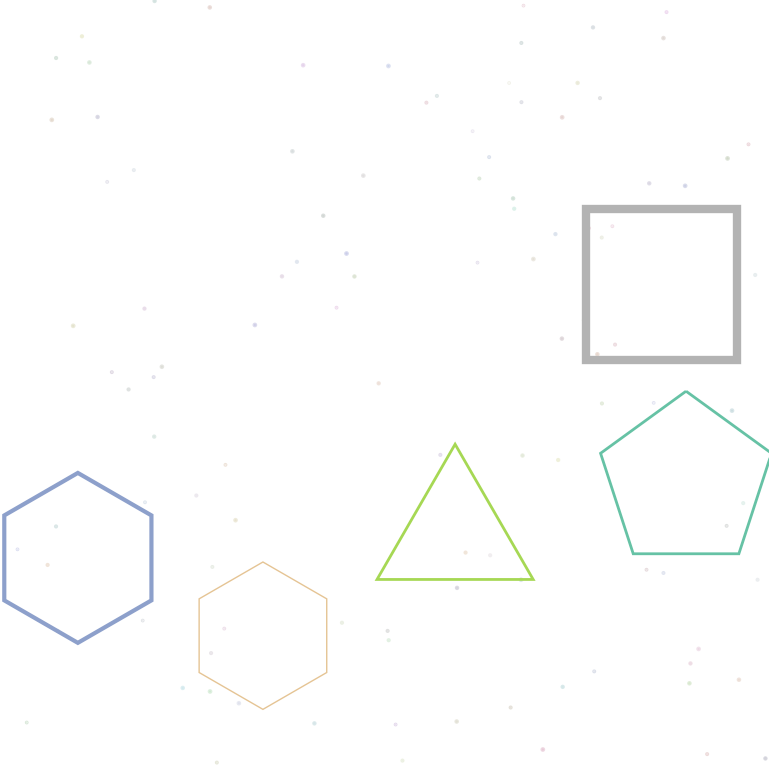[{"shape": "pentagon", "thickness": 1, "radius": 0.58, "center": [0.891, 0.375]}, {"shape": "hexagon", "thickness": 1.5, "radius": 0.55, "center": [0.101, 0.275]}, {"shape": "triangle", "thickness": 1, "radius": 0.59, "center": [0.591, 0.306]}, {"shape": "hexagon", "thickness": 0.5, "radius": 0.48, "center": [0.341, 0.174]}, {"shape": "square", "thickness": 3, "radius": 0.49, "center": [0.859, 0.63]}]